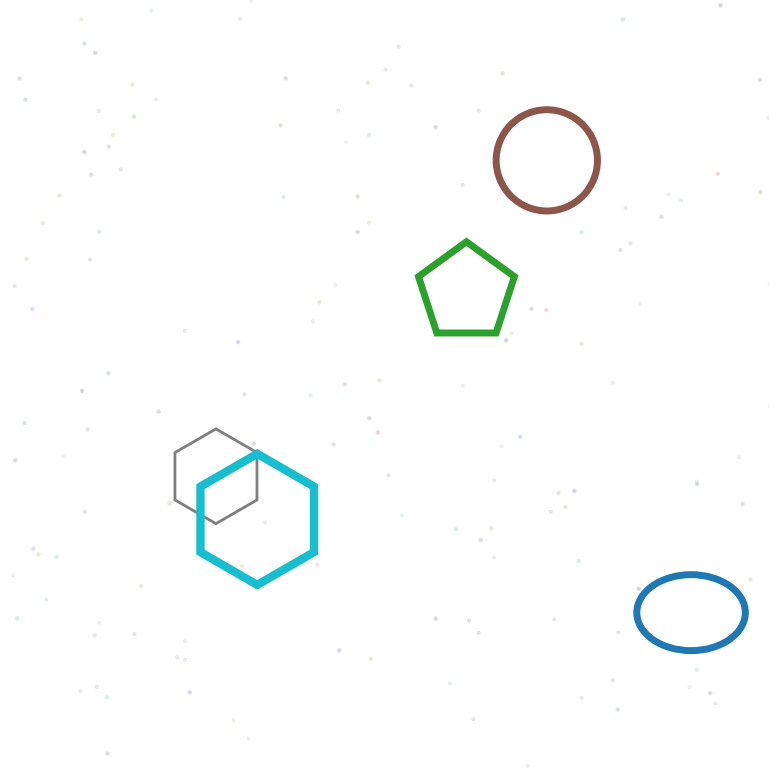[{"shape": "oval", "thickness": 2.5, "radius": 0.35, "center": [0.898, 0.204]}, {"shape": "pentagon", "thickness": 2.5, "radius": 0.33, "center": [0.606, 0.621]}, {"shape": "circle", "thickness": 2.5, "radius": 0.33, "center": [0.71, 0.792]}, {"shape": "hexagon", "thickness": 1, "radius": 0.31, "center": [0.28, 0.381]}, {"shape": "hexagon", "thickness": 3, "radius": 0.43, "center": [0.334, 0.326]}]